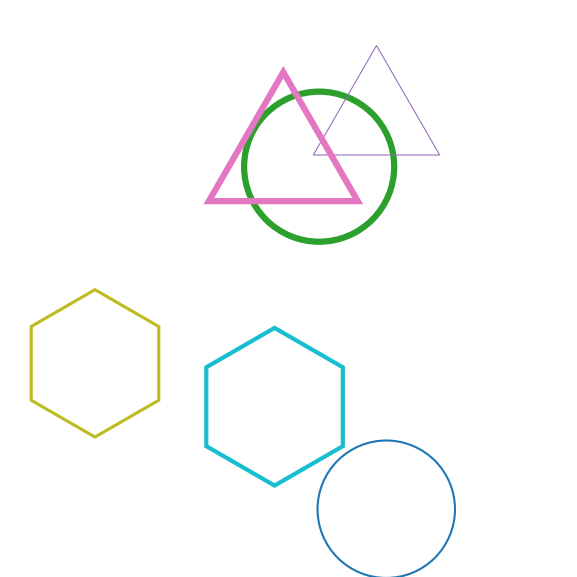[{"shape": "circle", "thickness": 1, "radius": 0.59, "center": [0.669, 0.117]}, {"shape": "circle", "thickness": 3, "radius": 0.65, "center": [0.553, 0.711]}, {"shape": "triangle", "thickness": 0.5, "radius": 0.63, "center": [0.652, 0.794]}, {"shape": "triangle", "thickness": 3, "radius": 0.74, "center": [0.491, 0.725]}, {"shape": "hexagon", "thickness": 1.5, "radius": 0.64, "center": [0.164, 0.37]}, {"shape": "hexagon", "thickness": 2, "radius": 0.68, "center": [0.475, 0.295]}]